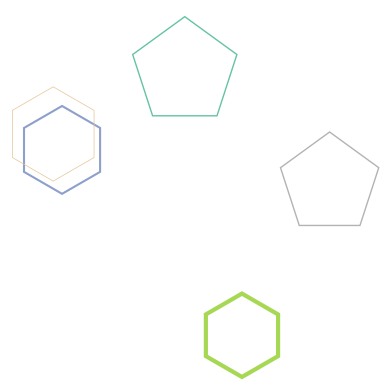[{"shape": "pentagon", "thickness": 1, "radius": 0.71, "center": [0.48, 0.814]}, {"shape": "hexagon", "thickness": 1.5, "radius": 0.57, "center": [0.161, 0.611]}, {"shape": "hexagon", "thickness": 3, "radius": 0.54, "center": [0.629, 0.129]}, {"shape": "hexagon", "thickness": 0.5, "radius": 0.61, "center": [0.138, 0.652]}, {"shape": "pentagon", "thickness": 1, "radius": 0.67, "center": [0.856, 0.523]}]